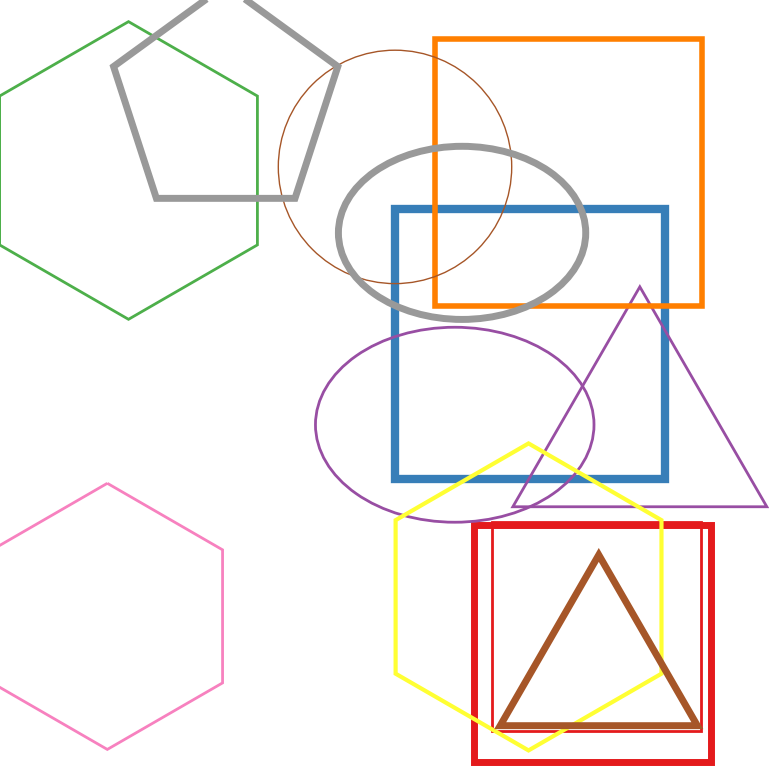[{"shape": "square", "thickness": 2.5, "radius": 0.77, "center": [0.769, 0.165]}, {"shape": "square", "thickness": 1, "radius": 0.68, "center": [0.775, 0.187]}, {"shape": "square", "thickness": 3, "radius": 0.88, "center": [0.688, 0.553]}, {"shape": "hexagon", "thickness": 1, "radius": 0.97, "center": [0.167, 0.779]}, {"shape": "triangle", "thickness": 1, "radius": 0.95, "center": [0.831, 0.437]}, {"shape": "oval", "thickness": 1, "radius": 0.9, "center": [0.591, 0.448]}, {"shape": "square", "thickness": 2, "radius": 0.87, "center": [0.739, 0.775]}, {"shape": "hexagon", "thickness": 1.5, "radius": 1.0, "center": [0.686, 0.225]}, {"shape": "triangle", "thickness": 2.5, "radius": 0.74, "center": [0.778, 0.131]}, {"shape": "circle", "thickness": 0.5, "radius": 0.76, "center": [0.513, 0.783]}, {"shape": "hexagon", "thickness": 1, "radius": 0.86, "center": [0.139, 0.2]}, {"shape": "oval", "thickness": 2.5, "radius": 0.8, "center": [0.6, 0.698]}, {"shape": "pentagon", "thickness": 2.5, "radius": 0.77, "center": [0.293, 0.866]}]